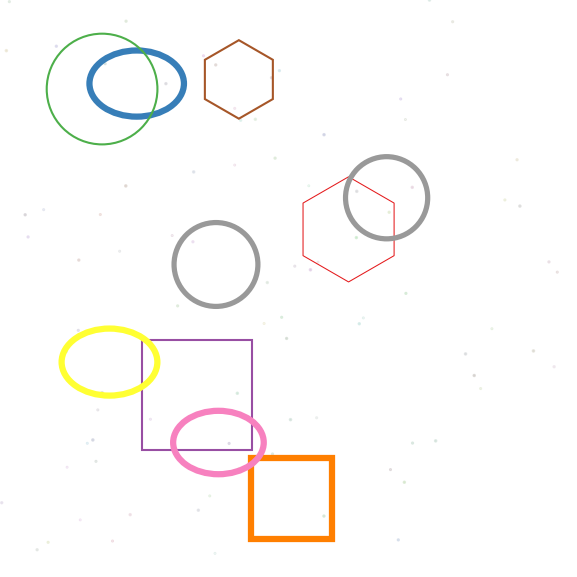[{"shape": "hexagon", "thickness": 0.5, "radius": 0.46, "center": [0.604, 0.602]}, {"shape": "oval", "thickness": 3, "radius": 0.41, "center": [0.237, 0.854]}, {"shape": "circle", "thickness": 1, "radius": 0.48, "center": [0.177, 0.845]}, {"shape": "square", "thickness": 1, "radius": 0.47, "center": [0.341, 0.315]}, {"shape": "square", "thickness": 3, "radius": 0.35, "center": [0.504, 0.136]}, {"shape": "oval", "thickness": 3, "radius": 0.41, "center": [0.19, 0.372]}, {"shape": "hexagon", "thickness": 1, "radius": 0.34, "center": [0.414, 0.862]}, {"shape": "oval", "thickness": 3, "radius": 0.39, "center": [0.378, 0.233]}, {"shape": "circle", "thickness": 2.5, "radius": 0.36, "center": [0.374, 0.541]}, {"shape": "circle", "thickness": 2.5, "radius": 0.36, "center": [0.669, 0.657]}]